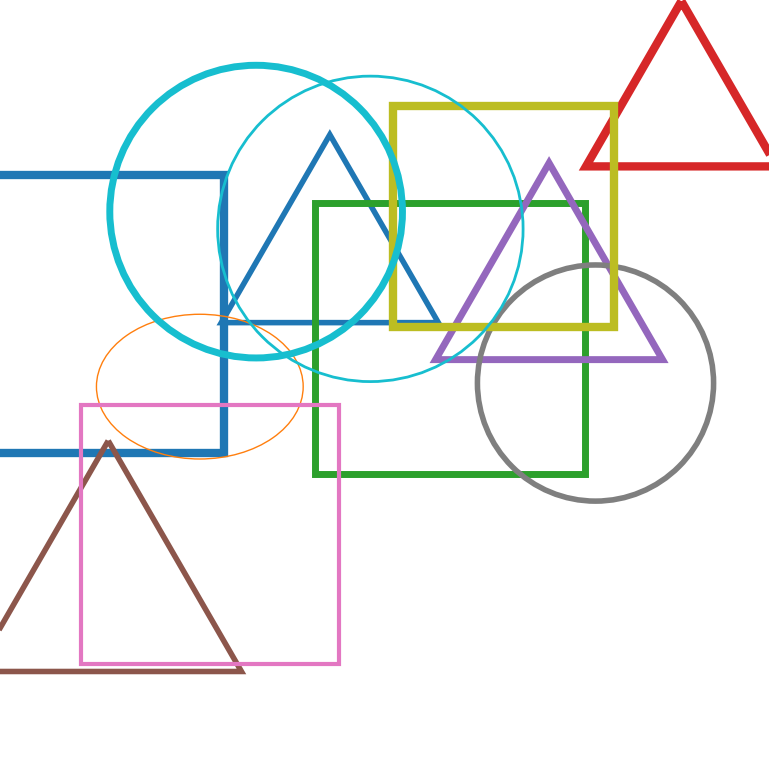[{"shape": "square", "thickness": 3, "radius": 0.9, "center": [0.11, 0.592]}, {"shape": "triangle", "thickness": 2, "radius": 0.81, "center": [0.428, 0.662]}, {"shape": "oval", "thickness": 0.5, "radius": 0.67, "center": [0.259, 0.498]}, {"shape": "square", "thickness": 2.5, "radius": 0.88, "center": [0.584, 0.561]}, {"shape": "triangle", "thickness": 3, "radius": 0.72, "center": [0.885, 0.855]}, {"shape": "triangle", "thickness": 2.5, "radius": 0.85, "center": [0.713, 0.618]}, {"shape": "triangle", "thickness": 2, "radius": 1.0, "center": [0.141, 0.228]}, {"shape": "square", "thickness": 1.5, "radius": 0.84, "center": [0.273, 0.306]}, {"shape": "circle", "thickness": 2, "radius": 0.77, "center": [0.773, 0.503]}, {"shape": "square", "thickness": 3, "radius": 0.72, "center": [0.654, 0.719]}, {"shape": "circle", "thickness": 1, "radius": 0.99, "center": [0.481, 0.703]}, {"shape": "circle", "thickness": 2.5, "radius": 0.95, "center": [0.333, 0.725]}]